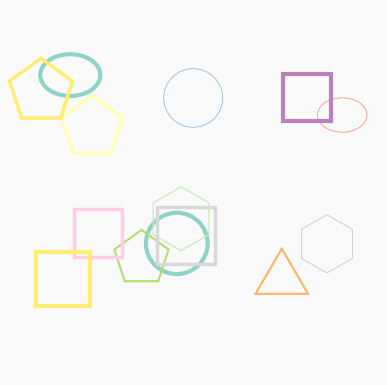[{"shape": "circle", "thickness": 3, "radius": 0.4, "center": [0.456, 0.368]}, {"shape": "oval", "thickness": 3, "radius": 0.39, "center": [0.181, 0.805]}, {"shape": "pentagon", "thickness": 2.5, "radius": 0.41, "center": [0.237, 0.669]}, {"shape": "hexagon", "thickness": 0.5, "radius": 0.38, "center": [0.844, 0.367]}, {"shape": "oval", "thickness": 0.5, "radius": 0.32, "center": [0.883, 0.701]}, {"shape": "circle", "thickness": 0.5, "radius": 0.38, "center": [0.499, 0.746]}, {"shape": "triangle", "thickness": 1.5, "radius": 0.39, "center": [0.727, 0.276]}, {"shape": "pentagon", "thickness": 1.5, "radius": 0.37, "center": [0.365, 0.329]}, {"shape": "square", "thickness": 2.5, "radius": 0.31, "center": [0.254, 0.394]}, {"shape": "square", "thickness": 2.5, "radius": 0.37, "center": [0.479, 0.388]}, {"shape": "square", "thickness": 3, "radius": 0.31, "center": [0.793, 0.747]}, {"shape": "hexagon", "thickness": 1, "radius": 0.41, "center": [0.467, 0.432]}, {"shape": "square", "thickness": 3, "radius": 0.35, "center": [0.163, 0.275]}, {"shape": "pentagon", "thickness": 2.5, "radius": 0.43, "center": [0.106, 0.763]}]